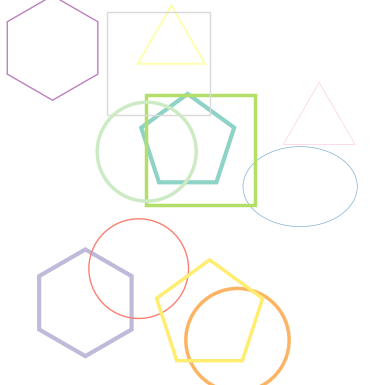[{"shape": "pentagon", "thickness": 3, "radius": 0.63, "center": [0.488, 0.629]}, {"shape": "triangle", "thickness": 1.5, "radius": 0.5, "center": [0.445, 0.885]}, {"shape": "hexagon", "thickness": 3, "radius": 0.69, "center": [0.222, 0.214]}, {"shape": "circle", "thickness": 1, "radius": 0.65, "center": [0.36, 0.302]}, {"shape": "oval", "thickness": 0.5, "radius": 0.74, "center": [0.78, 0.515]}, {"shape": "circle", "thickness": 2.5, "radius": 0.67, "center": [0.617, 0.117]}, {"shape": "square", "thickness": 2.5, "radius": 0.71, "center": [0.521, 0.61]}, {"shape": "triangle", "thickness": 0.5, "radius": 0.54, "center": [0.829, 0.679]}, {"shape": "square", "thickness": 1, "radius": 0.66, "center": [0.411, 0.835]}, {"shape": "hexagon", "thickness": 1, "radius": 0.68, "center": [0.136, 0.876]}, {"shape": "circle", "thickness": 2.5, "radius": 0.64, "center": [0.381, 0.606]}, {"shape": "pentagon", "thickness": 2.5, "radius": 0.72, "center": [0.544, 0.18]}]